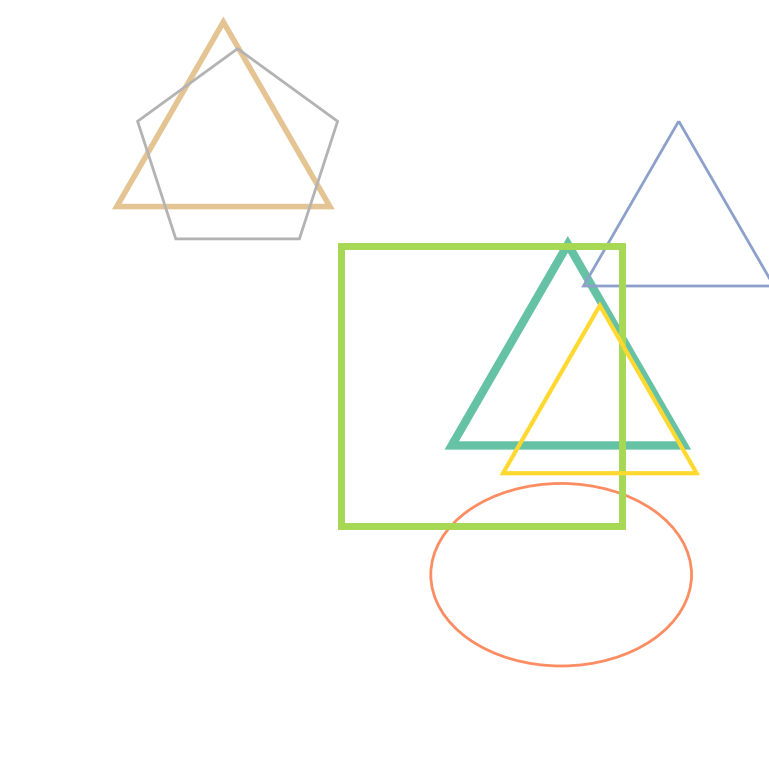[{"shape": "triangle", "thickness": 3, "radius": 0.87, "center": [0.737, 0.509]}, {"shape": "oval", "thickness": 1, "radius": 0.85, "center": [0.729, 0.254]}, {"shape": "triangle", "thickness": 1, "radius": 0.71, "center": [0.881, 0.7]}, {"shape": "square", "thickness": 2.5, "radius": 0.91, "center": [0.626, 0.499]}, {"shape": "triangle", "thickness": 1.5, "radius": 0.73, "center": [0.779, 0.458]}, {"shape": "triangle", "thickness": 2, "radius": 0.8, "center": [0.29, 0.812]}, {"shape": "pentagon", "thickness": 1, "radius": 0.68, "center": [0.309, 0.8]}]